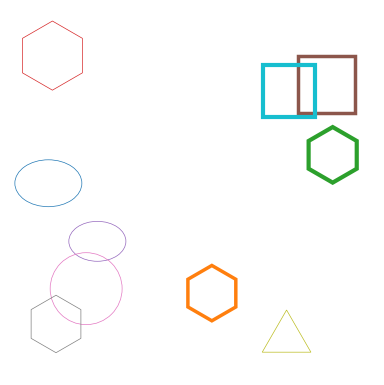[{"shape": "oval", "thickness": 0.5, "radius": 0.44, "center": [0.126, 0.524]}, {"shape": "hexagon", "thickness": 2.5, "radius": 0.36, "center": [0.55, 0.239]}, {"shape": "hexagon", "thickness": 3, "radius": 0.36, "center": [0.864, 0.598]}, {"shape": "hexagon", "thickness": 0.5, "radius": 0.45, "center": [0.136, 0.856]}, {"shape": "oval", "thickness": 0.5, "radius": 0.37, "center": [0.253, 0.373]}, {"shape": "square", "thickness": 2.5, "radius": 0.37, "center": [0.849, 0.78]}, {"shape": "circle", "thickness": 0.5, "radius": 0.47, "center": [0.224, 0.25]}, {"shape": "hexagon", "thickness": 0.5, "radius": 0.37, "center": [0.145, 0.158]}, {"shape": "triangle", "thickness": 0.5, "radius": 0.37, "center": [0.744, 0.122]}, {"shape": "square", "thickness": 3, "radius": 0.33, "center": [0.75, 0.764]}]